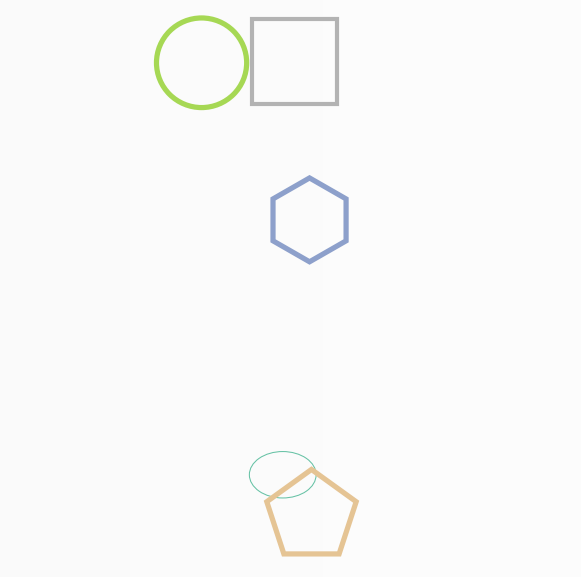[{"shape": "oval", "thickness": 0.5, "radius": 0.29, "center": [0.486, 0.177]}, {"shape": "hexagon", "thickness": 2.5, "radius": 0.36, "center": [0.533, 0.618]}, {"shape": "circle", "thickness": 2.5, "radius": 0.39, "center": [0.347, 0.89]}, {"shape": "pentagon", "thickness": 2.5, "radius": 0.4, "center": [0.536, 0.105]}, {"shape": "square", "thickness": 2, "radius": 0.36, "center": [0.507, 0.893]}]